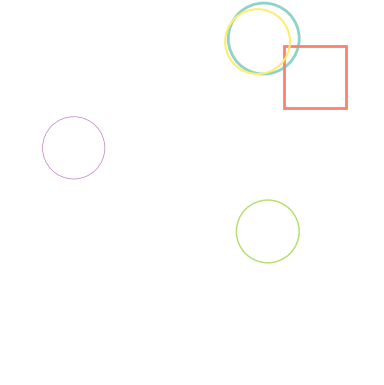[{"shape": "circle", "thickness": 2, "radius": 0.46, "center": [0.685, 0.9]}, {"shape": "square", "thickness": 2, "radius": 0.4, "center": [0.819, 0.8]}, {"shape": "circle", "thickness": 1, "radius": 0.41, "center": [0.696, 0.399]}, {"shape": "circle", "thickness": 0.5, "radius": 0.4, "center": [0.191, 0.616]}, {"shape": "circle", "thickness": 1.5, "radius": 0.42, "center": [0.669, 0.892]}]